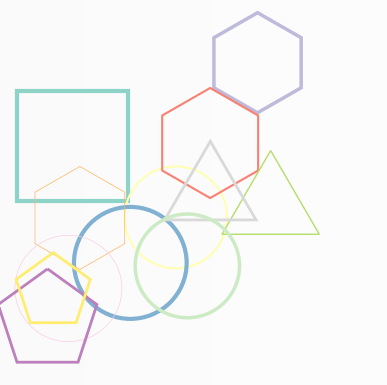[{"shape": "square", "thickness": 3, "radius": 0.72, "center": [0.188, 0.621]}, {"shape": "circle", "thickness": 1.5, "radius": 0.66, "center": [0.454, 0.435]}, {"shape": "hexagon", "thickness": 2.5, "radius": 0.65, "center": [0.665, 0.837]}, {"shape": "hexagon", "thickness": 1.5, "radius": 0.71, "center": [0.542, 0.629]}, {"shape": "circle", "thickness": 3, "radius": 0.73, "center": [0.336, 0.317]}, {"shape": "hexagon", "thickness": 0.5, "radius": 0.67, "center": [0.206, 0.434]}, {"shape": "triangle", "thickness": 1, "radius": 0.72, "center": [0.698, 0.464]}, {"shape": "circle", "thickness": 0.5, "radius": 0.69, "center": [0.177, 0.251]}, {"shape": "triangle", "thickness": 2, "radius": 0.68, "center": [0.543, 0.497]}, {"shape": "pentagon", "thickness": 2, "radius": 0.67, "center": [0.123, 0.168]}, {"shape": "circle", "thickness": 2.5, "radius": 0.67, "center": [0.483, 0.309]}, {"shape": "pentagon", "thickness": 2, "radius": 0.5, "center": [0.137, 0.243]}]